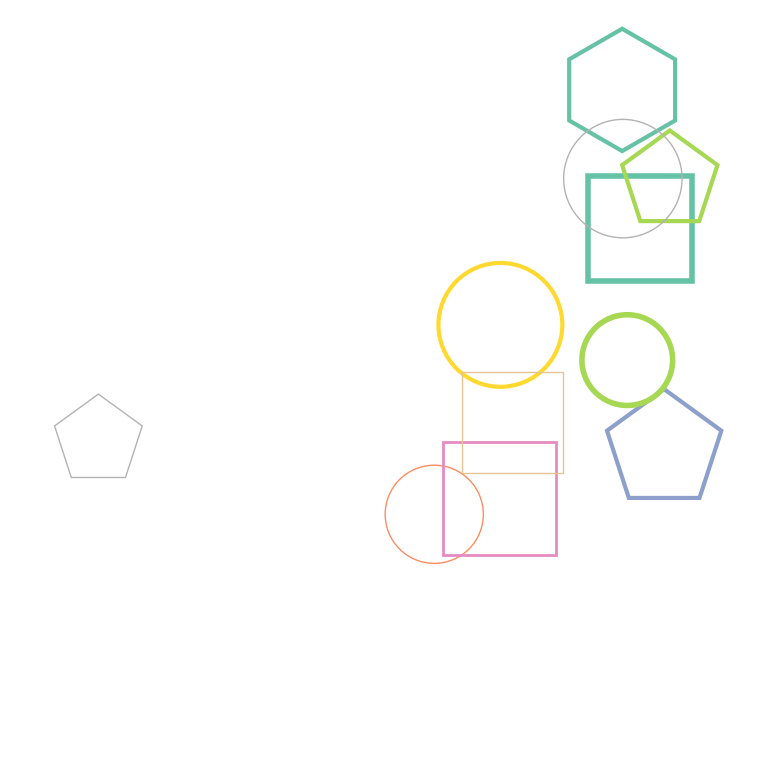[{"shape": "hexagon", "thickness": 1.5, "radius": 0.4, "center": [0.808, 0.883]}, {"shape": "square", "thickness": 2, "radius": 0.34, "center": [0.831, 0.703]}, {"shape": "circle", "thickness": 0.5, "radius": 0.32, "center": [0.564, 0.332]}, {"shape": "pentagon", "thickness": 1.5, "radius": 0.39, "center": [0.863, 0.417]}, {"shape": "square", "thickness": 1, "radius": 0.37, "center": [0.648, 0.352]}, {"shape": "circle", "thickness": 2, "radius": 0.29, "center": [0.815, 0.532]}, {"shape": "pentagon", "thickness": 1.5, "radius": 0.33, "center": [0.87, 0.765]}, {"shape": "circle", "thickness": 1.5, "radius": 0.4, "center": [0.65, 0.578]}, {"shape": "square", "thickness": 0.5, "radius": 0.33, "center": [0.666, 0.452]}, {"shape": "pentagon", "thickness": 0.5, "radius": 0.3, "center": [0.128, 0.428]}, {"shape": "circle", "thickness": 0.5, "radius": 0.38, "center": [0.809, 0.768]}]